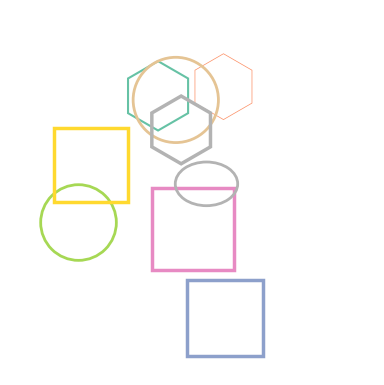[{"shape": "hexagon", "thickness": 1.5, "radius": 0.45, "center": [0.411, 0.751]}, {"shape": "hexagon", "thickness": 0.5, "radius": 0.43, "center": [0.58, 0.775]}, {"shape": "square", "thickness": 2.5, "radius": 0.49, "center": [0.585, 0.174]}, {"shape": "square", "thickness": 2.5, "radius": 0.53, "center": [0.502, 0.404]}, {"shape": "circle", "thickness": 2, "radius": 0.49, "center": [0.204, 0.422]}, {"shape": "square", "thickness": 2.5, "radius": 0.48, "center": [0.236, 0.572]}, {"shape": "circle", "thickness": 2, "radius": 0.55, "center": [0.457, 0.74]}, {"shape": "oval", "thickness": 2, "radius": 0.41, "center": [0.536, 0.522]}, {"shape": "hexagon", "thickness": 2.5, "radius": 0.44, "center": [0.471, 0.663]}]